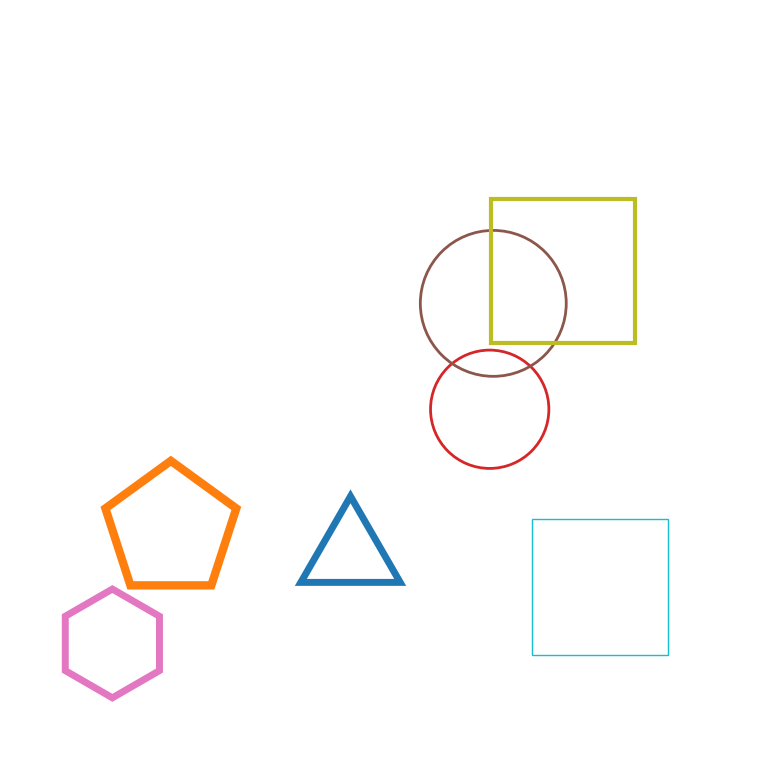[{"shape": "triangle", "thickness": 2.5, "radius": 0.37, "center": [0.455, 0.281]}, {"shape": "pentagon", "thickness": 3, "radius": 0.45, "center": [0.222, 0.312]}, {"shape": "circle", "thickness": 1, "radius": 0.38, "center": [0.636, 0.468]}, {"shape": "circle", "thickness": 1, "radius": 0.47, "center": [0.641, 0.606]}, {"shape": "hexagon", "thickness": 2.5, "radius": 0.35, "center": [0.146, 0.164]}, {"shape": "square", "thickness": 1.5, "radius": 0.47, "center": [0.731, 0.648]}, {"shape": "square", "thickness": 0.5, "radius": 0.44, "center": [0.779, 0.238]}]